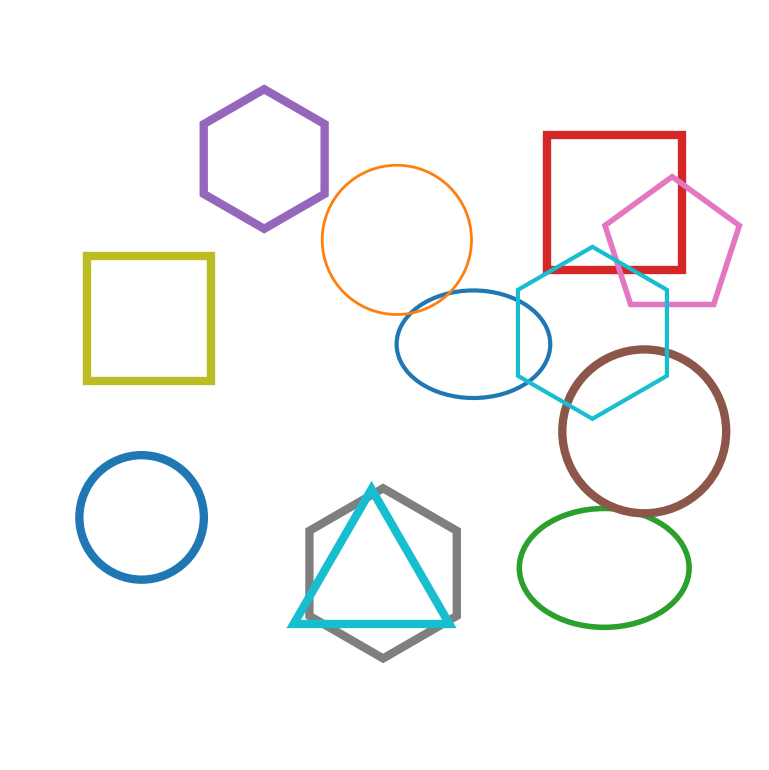[{"shape": "circle", "thickness": 3, "radius": 0.4, "center": [0.184, 0.328]}, {"shape": "oval", "thickness": 1.5, "radius": 0.5, "center": [0.615, 0.553]}, {"shape": "circle", "thickness": 1, "radius": 0.48, "center": [0.515, 0.688]}, {"shape": "oval", "thickness": 2, "radius": 0.55, "center": [0.785, 0.262]}, {"shape": "square", "thickness": 3, "radius": 0.44, "center": [0.799, 0.736]}, {"shape": "hexagon", "thickness": 3, "radius": 0.45, "center": [0.343, 0.793]}, {"shape": "circle", "thickness": 3, "radius": 0.53, "center": [0.837, 0.44]}, {"shape": "pentagon", "thickness": 2, "radius": 0.46, "center": [0.873, 0.679]}, {"shape": "hexagon", "thickness": 3, "radius": 0.55, "center": [0.498, 0.255]}, {"shape": "square", "thickness": 3, "radius": 0.4, "center": [0.193, 0.586]}, {"shape": "triangle", "thickness": 3, "radius": 0.58, "center": [0.483, 0.248]}, {"shape": "hexagon", "thickness": 1.5, "radius": 0.56, "center": [0.769, 0.568]}]